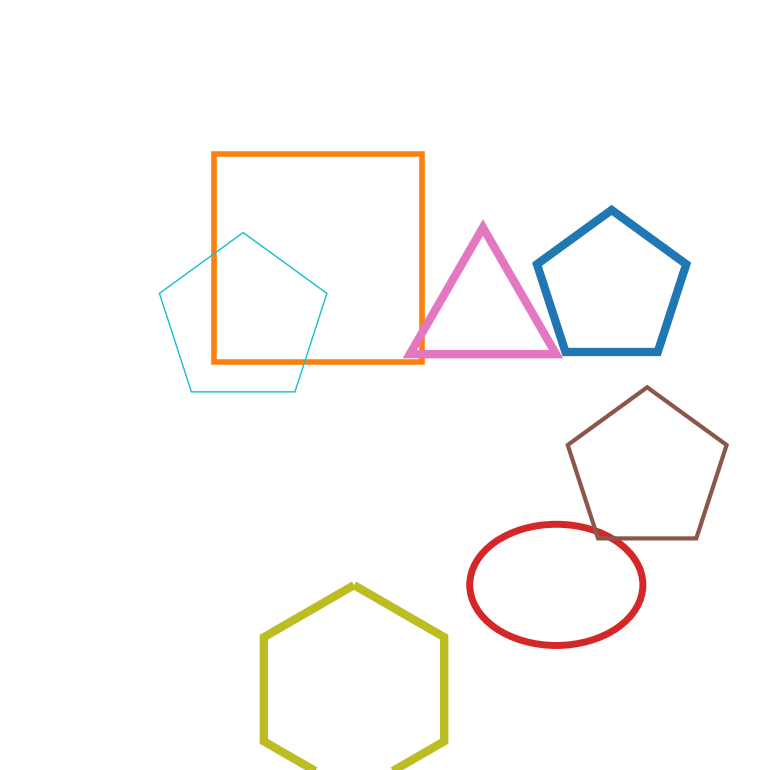[{"shape": "pentagon", "thickness": 3, "radius": 0.51, "center": [0.794, 0.625]}, {"shape": "square", "thickness": 2, "radius": 0.68, "center": [0.413, 0.665]}, {"shape": "oval", "thickness": 2.5, "radius": 0.56, "center": [0.722, 0.24]}, {"shape": "pentagon", "thickness": 1.5, "radius": 0.54, "center": [0.84, 0.389]}, {"shape": "triangle", "thickness": 3, "radius": 0.55, "center": [0.627, 0.595]}, {"shape": "hexagon", "thickness": 3, "radius": 0.68, "center": [0.46, 0.105]}, {"shape": "pentagon", "thickness": 0.5, "radius": 0.57, "center": [0.316, 0.584]}]